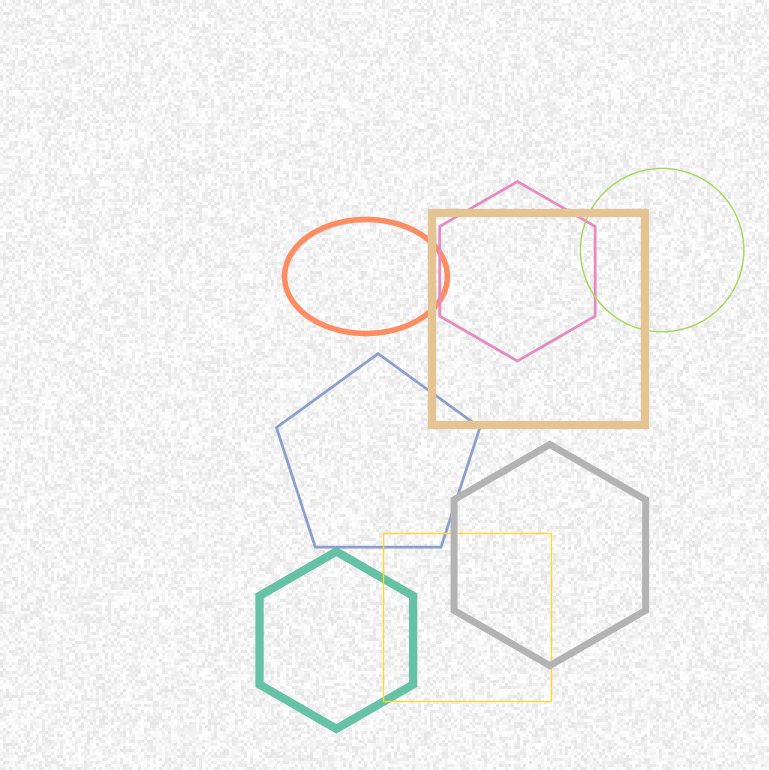[{"shape": "hexagon", "thickness": 3, "radius": 0.58, "center": [0.437, 0.169]}, {"shape": "oval", "thickness": 2, "radius": 0.53, "center": [0.475, 0.641]}, {"shape": "pentagon", "thickness": 1, "radius": 0.69, "center": [0.491, 0.402]}, {"shape": "hexagon", "thickness": 1, "radius": 0.58, "center": [0.672, 0.648]}, {"shape": "circle", "thickness": 0.5, "radius": 0.53, "center": [0.86, 0.675]}, {"shape": "square", "thickness": 0.5, "radius": 0.55, "center": [0.606, 0.199]}, {"shape": "square", "thickness": 3, "radius": 0.69, "center": [0.699, 0.586]}, {"shape": "hexagon", "thickness": 2.5, "radius": 0.72, "center": [0.714, 0.279]}]